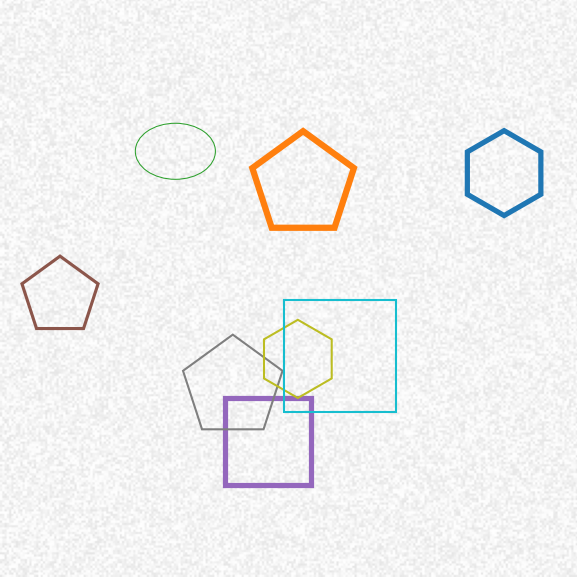[{"shape": "hexagon", "thickness": 2.5, "radius": 0.37, "center": [0.873, 0.699]}, {"shape": "pentagon", "thickness": 3, "radius": 0.46, "center": [0.525, 0.68]}, {"shape": "oval", "thickness": 0.5, "radius": 0.35, "center": [0.304, 0.737]}, {"shape": "square", "thickness": 2.5, "radius": 0.37, "center": [0.464, 0.235]}, {"shape": "pentagon", "thickness": 1.5, "radius": 0.35, "center": [0.104, 0.486]}, {"shape": "pentagon", "thickness": 1, "radius": 0.45, "center": [0.403, 0.329]}, {"shape": "hexagon", "thickness": 1, "radius": 0.34, "center": [0.516, 0.378]}, {"shape": "square", "thickness": 1, "radius": 0.48, "center": [0.589, 0.382]}]